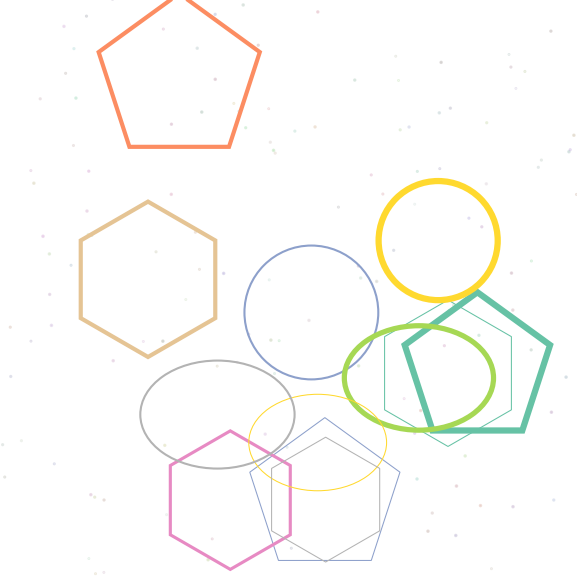[{"shape": "hexagon", "thickness": 0.5, "radius": 0.63, "center": [0.776, 0.353]}, {"shape": "pentagon", "thickness": 3, "radius": 0.66, "center": [0.827, 0.361]}, {"shape": "pentagon", "thickness": 2, "radius": 0.73, "center": [0.31, 0.864]}, {"shape": "pentagon", "thickness": 0.5, "radius": 0.68, "center": [0.563, 0.139]}, {"shape": "circle", "thickness": 1, "radius": 0.58, "center": [0.539, 0.458]}, {"shape": "hexagon", "thickness": 1.5, "radius": 0.6, "center": [0.399, 0.133]}, {"shape": "oval", "thickness": 2.5, "radius": 0.65, "center": [0.725, 0.345]}, {"shape": "oval", "thickness": 0.5, "radius": 0.6, "center": [0.55, 0.233]}, {"shape": "circle", "thickness": 3, "radius": 0.52, "center": [0.759, 0.583]}, {"shape": "hexagon", "thickness": 2, "radius": 0.67, "center": [0.256, 0.516]}, {"shape": "hexagon", "thickness": 0.5, "radius": 0.54, "center": [0.564, 0.134]}, {"shape": "oval", "thickness": 1, "radius": 0.67, "center": [0.377, 0.281]}]